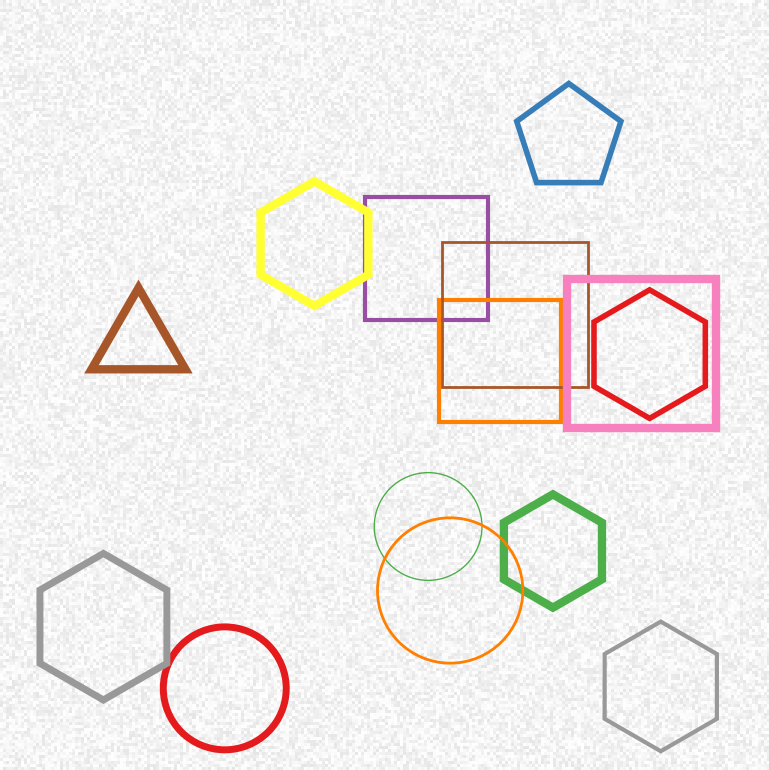[{"shape": "circle", "thickness": 2.5, "radius": 0.4, "center": [0.292, 0.106]}, {"shape": "hexagon", "thickness": 2, "radius": 0.42, "center": [0.844, 0.54]}, {"shape": "pentagon", "thickness": 2, "radius": 0.36, "center": [0.739, 0.82]}, {"shape": "circle", "thickness": 0.5, "radius": 0.35, "center": [0.556, 0.316]}, {"shape": "hexagon", "thickness": 3, "radius": 0.37, "center": [0.718, 0.284]}, {"shape": "square", "thickness": 1.5, "radius": 0.4, "center": [0.553, 0.664]}, {"shape": "circle", "thickness": 1, "radius": 0.47, "center": [0.585, 0.233]}, {"shape": "square", "thickness": 1.5, "radius": 0.4, "center": [0.649, 0.531]}, {"shape": "hexagon", "thickness": 3, "radius": 0.4, "center": [0.408, 0.684]}, {"shape": "triangle", "thickness": 3, "radius": 0.35, "center": [0.18, 0.556]}, {"shape": "square", "thickness": 1, "radius": 0.47, "center": [0.669, 0.592]}, {"shape": "square", "thickness": 3, "radius": 0.49, "center": [0.833, 0.541]}, {"shape": "hexagon", "thickness": 2.5, "radius": 0.48, "center": [0.134, 0.186]}, {"shape": "hexagon", "thickness": 1.5, "radius": 0.42, "center": [0.858, 0.109]}]